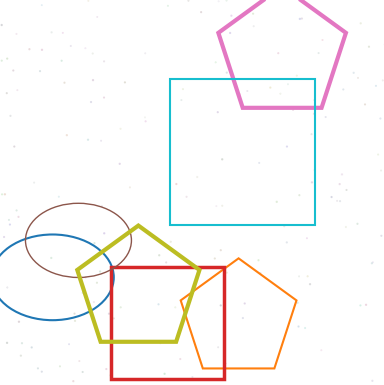[{"shape": "oval", "thickness": 1.5, "radius": 0.79, "center": [0.137, 0.28]}, {"shape": "pentagon", "thickness": 1.5, "radius": 0.79, "center": [0.62, 0.171]}, {"shape": "square", "thickness": 2.5, "radius": 0.73, "center": [0.435, 0.161]}, {"shape": "oval", "thickness": 1, "radius": 0.69, "center": [0.204, 0.376]}, {"shape": "pentagon", "thickness": 3, "radius": 0.87, "center": [0.733, 0.861]}, {"shape": "pentagon", "thickness": 3, "radius": 0.83, "center": [0.359, 0.247]}, {"shape": "square", "thickness": 1.5, "radius": 0.95, "center": [0.63, 0.606]}]